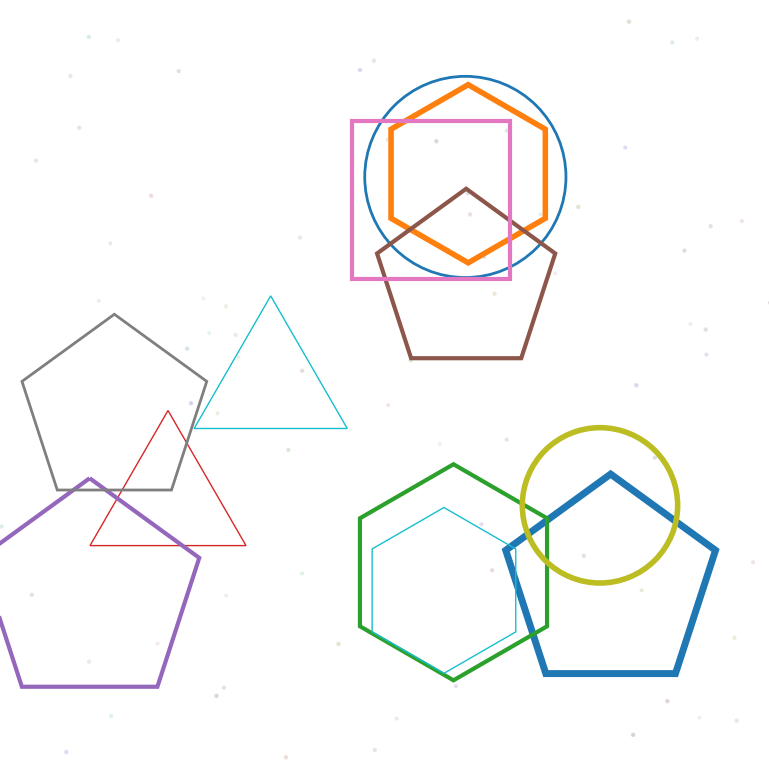[{"shape": "circle", "thickness": 1, "radius": 0.65, "center": [0.604, 0.77]}, {"shape": "pentagon", "thickness": 2.5, "radius": 0.72, "center": [0.793, 0.241]}, {"shape": "hexagon", "thickness": 2, "radius": 0.58, "center": [0.608, 0.774]}, {"shape": "hexagon", "thickness": 1.5, "radius": 0.7, "center": [0.589, 0.257]}, {"shape": "triangle", "thickness": 0.5, "radius": 0.58, "center": [0.218, 0.35]}, {"shape": "pentagon", "thickness": 1.5, "radius": 0.75, "center": [0.116, 0.229]}, {"shape": "pentagon", "thickness": 1.5, "radius": 0.61, "center": [0.605, 0.633]}, {"shape": "square", "thickness": 1.5, "radius": 0.51, "center": [0.56, 0.74]}, {"shape": "pentagon", "thickness": 1, "radius": 0.63, "center": [0.149, 0.466]}, {"shape": "circle", "thickness": 2, "radius": 0.5, "center": [0.779, 0.344]}, {"shape": "hexagon", "thickness": 0.5, "radius": 0.54, "center": [0.577, 0.233]}, {"shape": "triangle", "thickness": 0.5, "radius": 0.57, "center": [0.352, 0.501]}]